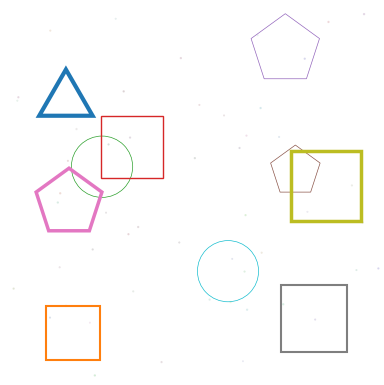[{"shape": "triangle", "thickness": 3, "radius": 0.4, "center": [0.171, 0.739]}, {"shape": "square", "thickness": 1.5, "radius": 0.35, "center": [0.189, 0.135]}, {"shape": "circle", "thickness": 0.5, "radius": 0.4, "center": [0.265, 0.567]}, {"shape": "square", "thickness": 1, "radius": 0.4, "center": [0.344, 0.619]}, {"shape": "pentagon", "thickness": 0.5, "radius": 0.47, "center": [0.741, 0.871]}, {"shape": "pentagon", "thickness": 0.5, "radius": 0.34, "center": [0.767, 0.556]}, {"shape": "pentagon", "thickness": 2.5, "radius": 0.45, "center": [0.179, 0.473]}, {"shape": "square", "thickness": 1.5, "radius": 0.43, "center": [0.816, 0.173]}, {"shape": "square", "thickness": 2.5, "radius": 0.45, "center": [0.847, 0.517]}, {"shape": "circle", "thickness": 0.5, "radius": 0.4, "center": [0.592, 0.296]}]